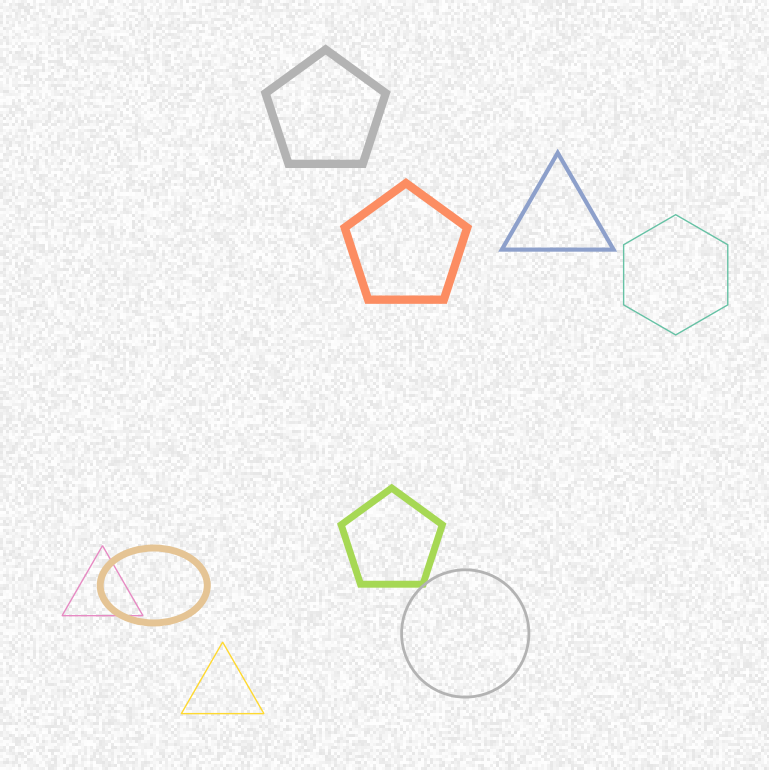[{"shape": "hexagon", "thickness": 0.5, "radius": 0.39, "center": [0.878, 0.643]}, {"shape": "pentagon", "thickness": 3, "radius": 0.42, "center": [0.527, 0.678]}, {"shape": "triangle", "thickness": 1.5, "radius": 0.42, "center": [0.724, 0.718]}, {"shape": "triangle", "thickness": 0.5, "radius": 0.3, "center": [0.133, 0.231]}, {"shape": "pentagon", "thickness": 2.5, "radius": 0.35, "center": [0.509, 0.297]}, {"shape": "triangle", "thickness": 0.5, "radius": 0.31, "center": [0.289, 0.104]}, {"shape": "oval", "thickness": 2.5, "radius": 0.35, "center": [0.2, 0.24]}, {"shape": "circle", "thickness": 1, "radius": 0.41, "center": [0.604, 0.177]}, {"shape": "pentagon", "thickness": 3, "radius": 0.41, "center": [0.423, 0.854]}]